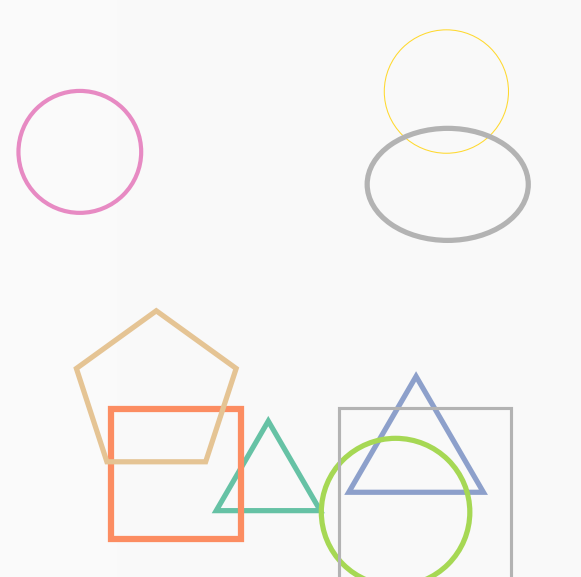[{"shape": "triangle", "thickness": 2.5, "radius": 0.52, "center": [0.462, 0.167]}, {"shape": "square", "thickness": 3, "radius": 0.56, "center": [0.303, 0.178]}, {"shape": "triangle", "thickness": 2.5, "radius": 0.67, "center": [0.716, 0.214]}, {"shape": "circle", "thickness": 2, "radius": 0.53, "center": [0.137, 0.736]}, {"shape": "circle", "thickness": 2.5, "radius": 0.64, "center": [0.681, 0.112]}, {"shape": "circle", "thickness": 0.5, "radius": 0.53, "center": [0.768, 0.841]}, {"shape": "pentagon", "thickness": 2.5, "radius": 0.72, "center": [0.269, 0.316]}, {"shape": "square", "thickness": 1.5, "radius": 0.74, "center": [0.731, 0.144]}, {"shape": "oval", "thickness": 2.5, "radius": 0.69, "center": [0.77, 0.68]}]